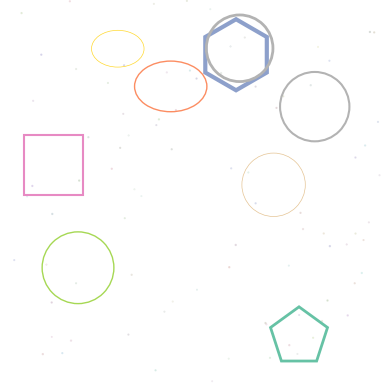[{"shape": "pentagon", "thickness": 2, "radius": 0.39, "center": [0.777, 0.125]}, {"shape": "oval", "thickness": 1, "radius": 0.47, "center": [0.443, 0.776]}, {"shape": "hexagon", "thickness": 3, "radius": 0.46, "center": [0.613, 0.858]}, {"shape": "square", "thickness": 1.5, "radius": 0.39, "center": [0.139, 0.572]}, {"shape": "circle", "thickness": 1, "radius": 0.47, "center": [0.203, 0.305]}, {"shape": "oval", "thickness": 0.5, "radius": 0.34, "center": [0.306, 0.873]}, {"shape": "circle", "thickness": 0.5, "radius": 0.41, "center": [0.711, 0.52]}, {"shape": "circle", "thickness": 2, "radius": 0.43, "center": [0.622, 0.875]}, {"shape": "circle", "thickness": 1.5, "radius": 0.45, "center": [0.817, 0.723]}]